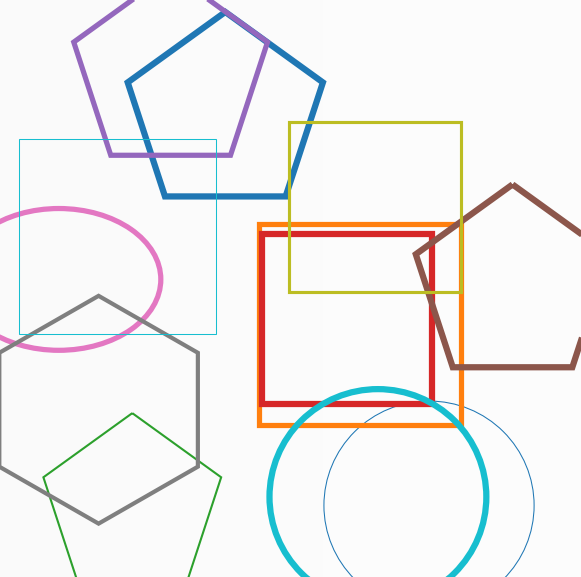[{"shape": "circle", "thickness": 0.5, "radius": 0.9, "center": [0.738, 0.124]}, {"shape": "pentagon", "thickness": 3, "radius": 0.88, "center": [0.388, 0.802]}, {"shape": "square", "thickness": 2.5, "radius": 0.87, "center": [0.619, 0.437]}, {"shape": "pentagon", "thickness": 1, "radius": 0.8, "center": [0.228, 0.123]}, {"shape": "square", "thickness": 3, "radius": 0.73, "center": [0.597, 0.447]}, {"shape": "pentagon", "thickness": 2.5, "radius": 0.88, "center": [0.294, 0.872]}, {"shape": "pentagon", "thickness": 3, "radius": 0.88, "center": [0.882, 0.505]}, {"shape": "oval", "thickness": 2.5, "radius": 0.88, "center": [0.101, 0.515]}, {"shape": "hexagon", "thickness": 2, "radius": 0.99, "center": [0.17, 0.29]}, {"shape": "square", "thickness": 1.5, "radius": 0.74, "center": [0.645, 0.64]}, {"shape": "square", "thickness": 0.5, "radius": 0.85, "center": [0.202, 0.59]}, {"shape": "circle", "thickness": 3, "radius": 0.93, "center": [0.65, 0.139]}]